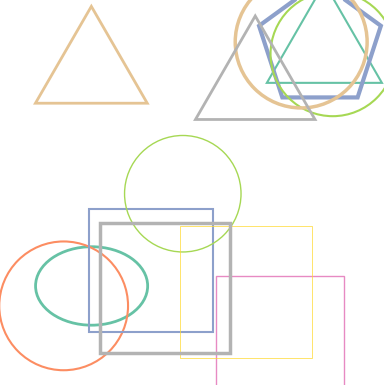[{"shape": "oval", "thickness": 2, "radius": 0.73, "center": [0.238, 0.257]}, {"shape": "triangle", "thickness": 1.5, "radius": 0.86, "center": [0.843, 0.871]}, {"shape": "circle", "thickness": 1.5, "radius": 0.84, "center": [0.165, 0.206]}, {"shape": "square", "thickness": 1.5, "radius": 0.8, "center": [0.392, 0.298]}, {"shape": "pentagon", "thickness": 3, "radius": 0.83, "center": [0.831, 0.882]}, {"shape": "square", "thickness": 1, "radius": 0.83, "center": [0.727, 0.118]}, {"shape": "circle", "thickness": 1, "radius": 0.76, "center": [0.475, 0.497]}, {"shape": "circle", "thickness": 1.5, "radius": 0.81, "center": [0.864, 0.86]}, {"shape": "square", "thickness": 0.5, "radius": 0.86, "center": [0.64, 0.243]}, {"shape": "circle", "thickness": 2.5, "radius": 0.86, "center": [0.782, 0.891]}, {"shape": "triangle", "thickness": 2, "radius": 0.84, "center": [0.237, 0.816]}, {"shape": "square", "thickness": 2.5, "radius": 0.84, "center": [0.429, 0.251]}, {"shape": "triangle", "thickness": 2, "radius": 0.9, "center": [0.663, 0.779]}]